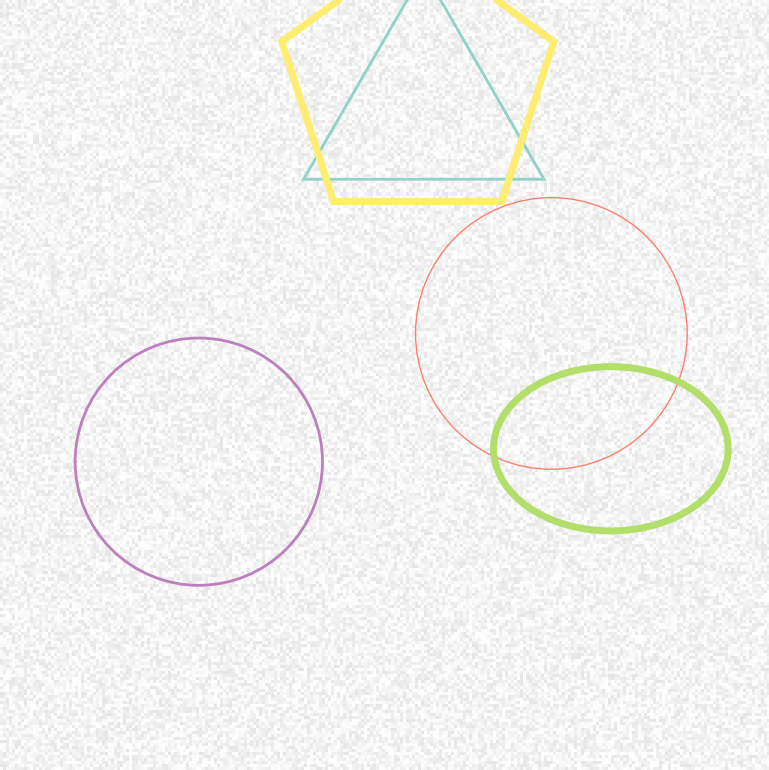[{"shape": "triangle", "thickness": 1, "radius": 0.9, "center": [0.55, 0.857]}, {"shape": "circle", "thickness": 0.5, "radius": 0.88, "center": [0.716, 0.567]}, {"shape": "oval", "thickness": 2.5, "radius": 0.76, "center": [0.793, 0.417]}, {"shape": "circle", "thickness": 1, "radius": 0.8, "center": [0.258, 0.4]}, {"shape": "pentagon", "thickness": 2.5, "radius": 0.93, "center": [0.543, 0.889]}]